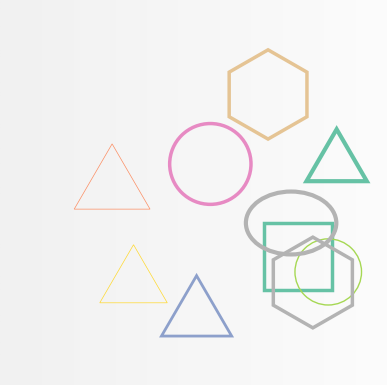[{"shape": "square", "thickness": 2.5, "radius": 0.44, "center": [0.769, 0.334]}, {"shape": "triangle", "thickness": 3, "radius": 0.45, "center": [0.869, 0.574]}, {"shape": "triangle", "thickness": 0.5, "radius": 0.56, "center": [0.289, 0.513]}, {"shape": "triangle", "thickness": 2, "radius": 0.52, "center": [0.507, 0.179]}, {"shape": "circle", "thickness": 2.5, "radius": 0.52, "center": [0.543, 0.574]}, {"shape": "circle", "thickness": 1, "radius": 0.43, "center": [0.847, 0.294]}, {"shape": "triangle", "thickness": 0.5, "radius": 0.5, "center": [0.345, 0.264]}, {"shape": "hexagon", "thickness": 2.5, "radius": 0.58, "center": [0.692, 0.755]}, {"shape": "hexagon", "thickness": 2.5, "radius": 0.59, "center": [0.807, 0.266]}, {"shape": "oval", "thickness": 3, "radius": 0.58, "center": [0.751, 0.421]}]